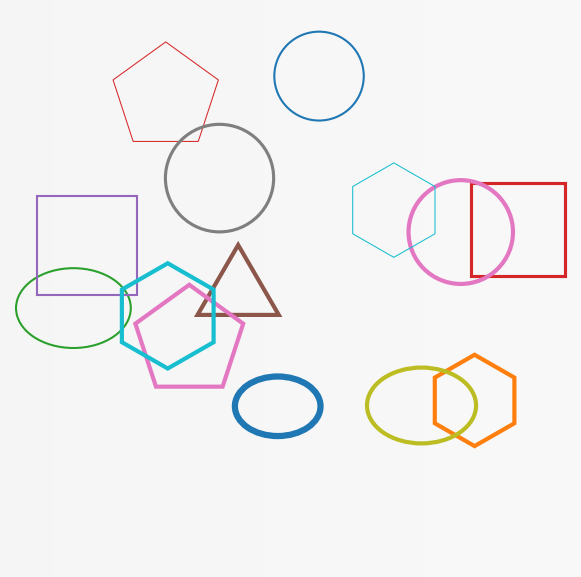[{"shape": "circle", "thickness": 1, "radius": 0.38, "center": [0.549, 0.867]}, {"shape": "oval", "thickness": 3, "radius": 0.37, "center": [0.478, 0.296]}, {"shape": "hexagon", "thickness": 2, "radius": 0.4, "center": [0.816, 0.306]}, {"shape": "oval", "thickness": 1, "radius": 0.49, "center": [0.126, 0.466]}, {"shape": "pentagon", "thickness": 0.5, "radius": 0.48, "center": [0.285, 0.831]}, {"shape": "square", "thickness": 1.5, "radius": 0.41, "center": [0.891, 0.602]}, {"shape": "square", "thickness": 1, "radius": 0.43, "center": [0.15, 0.574]}, {"shape": "triangle", "thickness": 2, "radius": 0.4, "center": [0.41, 0.494]}, {"shape": "pentagon", "thickness": 2, "radius": 0.49, "center": [0.326, 0.408]}, {"shape": "circle", "thickness": 2, "radius": 0.45, "center": [0.793, 0.597]}, {"shape": "circle", "thickness": 1.5, "radius": 0.47, "center": [0.378, 0.691]}, {"shape": "oval", "thickness": 2, "radius": 0.47, "center": [0.725, 0.297]}, {"shape": "hexagon", "thickness": 0.5, "radius": 0.41, "center": [0.678, 0.635]}, {"shape": "hexagon", "thickness": 2, "radius": 0.46, "center": [0.289, 0.452]}]